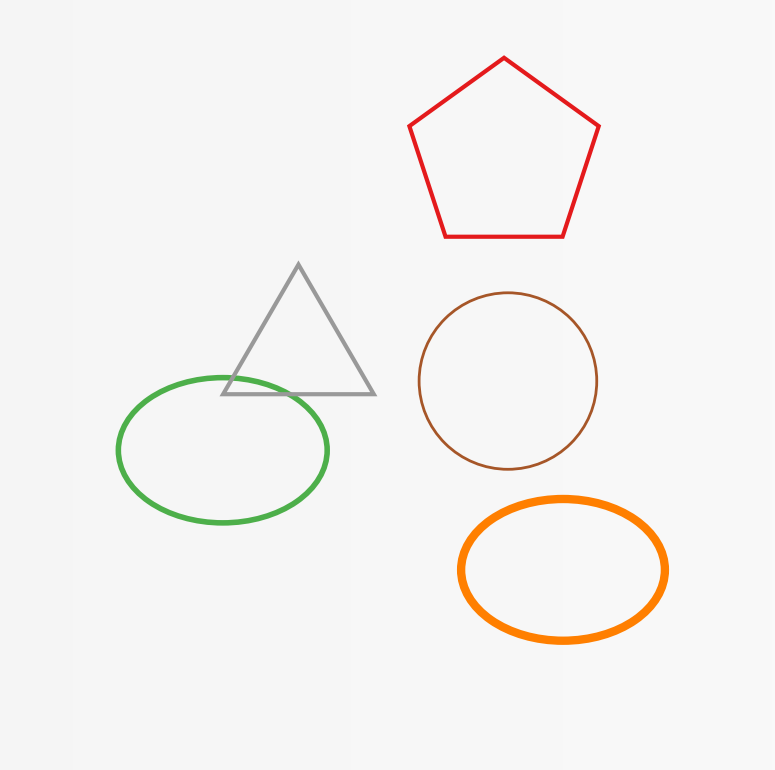[{"shape": "pentagon", "thickness": 1.5, "radius": 0.64, "center": [0.65, 0.796]}, {"shape": "oval", "thickness": 2, "radius": 0.67, "center": [0.287, 0.415]}, {"shape": "oval", "thickness": 3, "radius": 0.66, "center": [0.726, 0.26]}, {"shape": "circle", "thickness": 1, "radius": 0.57, "center": [0.655, 0.505]}, {"shape": "triangle", "thickness": 1.5, "radius": 0.56, "center": [0.385, 0.544]}]